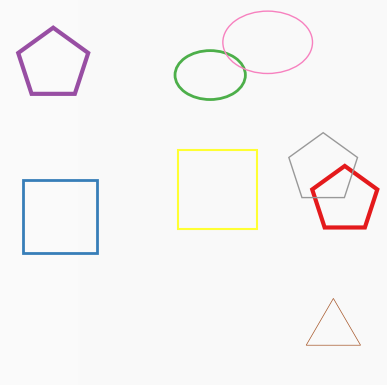[{"shape": "pentagon", "thickness": 3, "radius": 0.44, "center": [0.89, 0.481]}, {"shape": "square", "thickness": 2, "radius": 0.47, "center": [0.155, 0.438]}, {"shape": "oval", "thickness": 2, "radius": 0.45, "center": [0.542, 0.805]}, {"shape": "pentagon", "thickness": 3, "radius": 0.47, "center": [0.137, 0.833]}, {"shape": "square", "thickness": 1.5, "radius": 0.51, "center": [0.561, 0.508]}, {"shape": "triangle", "thickness": 0.5, "radius": 0.41, "center": [0.86, 0.144]}, {"shape": "oval", "thickness": 1, "radius": 0.58, "center": [0.691, 0.89]}, {"shape": "pentagon", "thickness": 1, "radius": 0.47, "center": [0.834, 0.562]}]